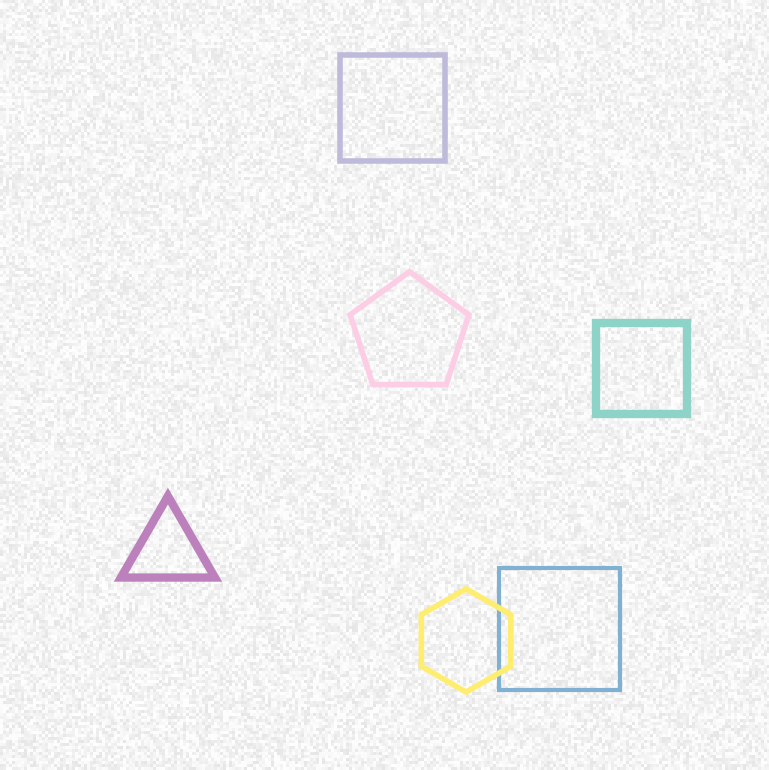[{"shape": "square", "thickness": 3, "radius": 0.3, "center": [0.834, 0.521]}, {"shape": "square", "thickness": 2, "radius": 0.34, "center": [0.51, 0.86]}, {"shape": "square", "thickness": 1.5, "radius": 0.39, "center": [0.726, 0.183]}, {"shape": "pentagon", "thickness": 2, "radius": 0.41, "center": [0.532, 0.566]}, {"shape": "triangle", "thickness": 3, "radius": 0.35, "center": [0.218, 0.285]}, {"shape": "hexagon", "thickness": 2, "radius": 0.34, "center": [0.605, 0.168]}]